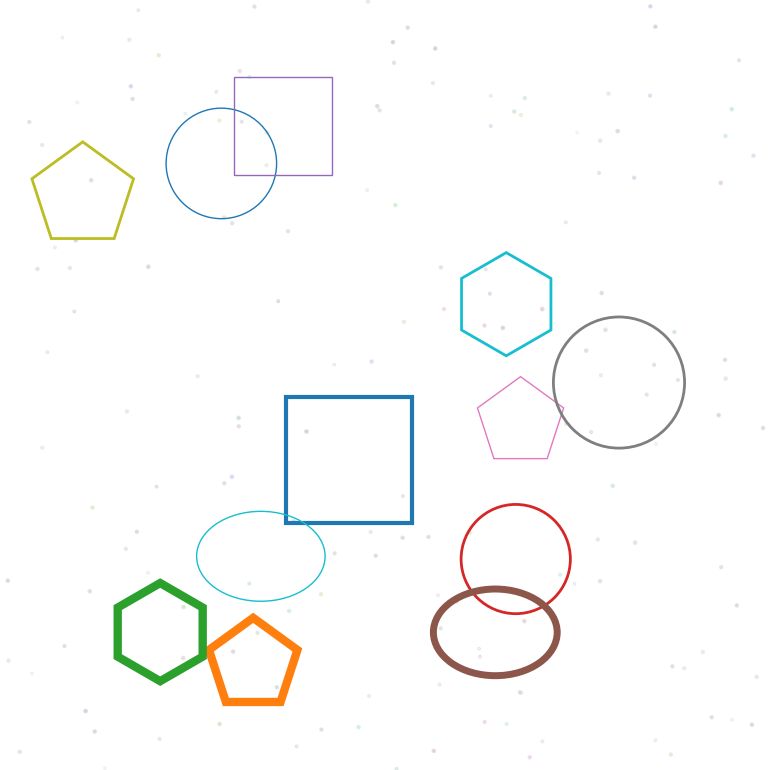[{"shape": "circle", "thickness": 0.5, "radius": 0.36, "center": [0.287, 0.788]}, {"shape": "square", "thickness": 1.5, "radius": 0.41, "center": [0.453, 0.403]}, {"shape": "pentagon", "thickness": 3, "radius": 0.3, "center": [0.329, 0.137]}, {"shape": "hexagon", "thickness": 3, "radius": 0.32, "center": [0.208, 0.179]}, {"shape": "circle", "thickness": 1, "radius": 0.35, "center": [0.67, 0.274]}, {"shape": "square", "thickness": 0.5, "radius": 0.32, "center": [0.367, 0.837]}, {"shape": "oval", "thickness": 2.5, "radius": 0.4, "center": [0.643, 0.179]}, {"shape": "pentagon", "thickness": 0.5, "radius": 0.29, "center": [0.676, 0.452]}, {"shape": "circle", "thickness": 1, "radius": 0.43, "center": [0.804, 0.503]}, {"shape": "pentagon", "thickness": 1, "radius": 0.35, "center": [0.107, 0.746]}, {"shape": "oval", "thickness": 0.5, "radius": 0.42, "center": [0.339, 0.278]}, {"shape": "hexagon", "thickness": 1, "radius": 0.34, "center": [0.657, 0.605]}]